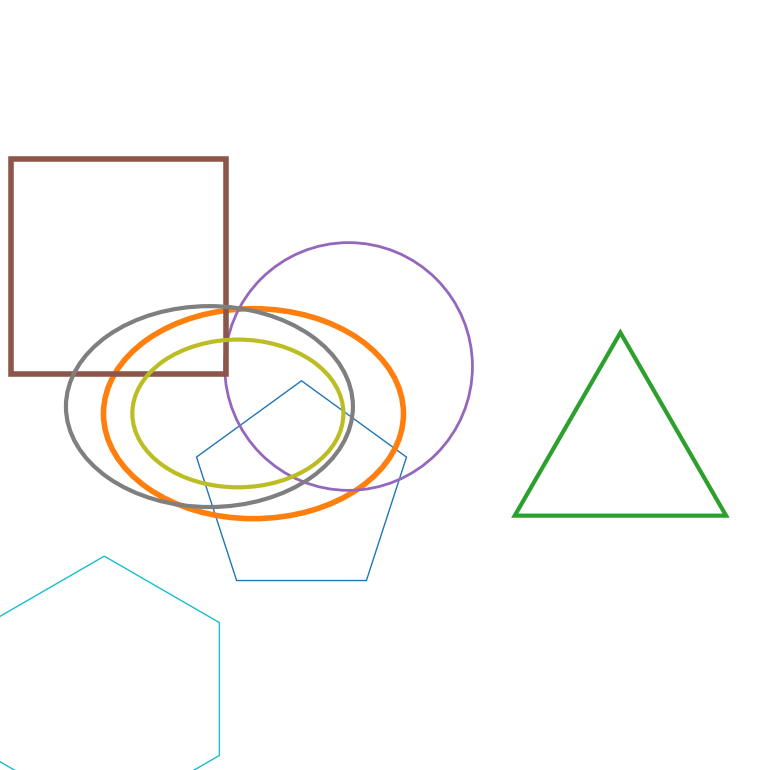[{"shape": "pentagon", "thickness": 0.5, "radius": 0.72, "center": [0.392, 0.362]}, {"shape": "oval", "thickness": 2, "radius": 0.97, "center": [0.329, 0.463]}, {"shape": "triangle", "thickness": 1.5, "radius": 0.79, "center": [0.806, 0.41]}, {"shape": "circle", "thickness": 1, "radius": 0.8, "center": [0.453, 0.524]}, {"shape": "square", "thickness": 2, "radius": 0.7, "center": [0.154, 0.654]}, {"shape": "oval", "thickness": 1.5, "radius": 0.93, "center": [0.272, 0.472]}, {"shape": "oval", "thickness": 1.5, "radius": 0.69, "center": [0.309, 0.463]}, {"shape": "hexagon", "thickness": 0.5, "radius": 0.86, "center": [0.135, 0.105]}]